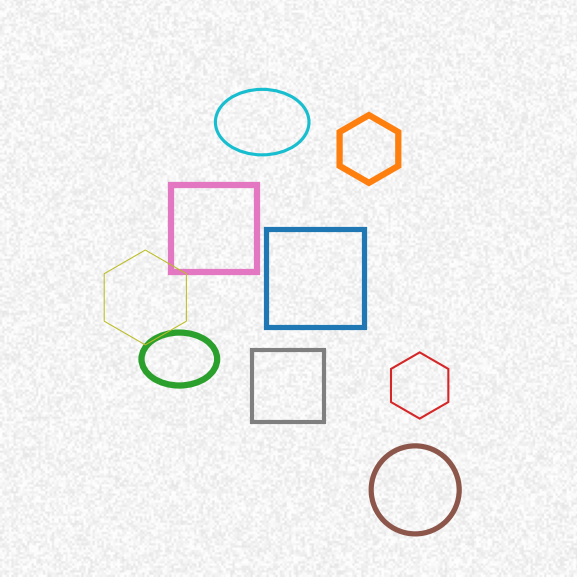[{"shape": "square", "thickness": 2.5, "radius": 0.43, "center": [0.545, 0.518]}, {"shape": "hexagon", "thickness": 3, "radius": 0.29, "center": [0.639, 0.741]}, {"shape": "oval", "thickness": 3, "radius": 0.33, "center": [0.311, 0.377]}, {"shape": "hexagon", "thickness": 1, "radius": 0.29, "center": [0.727, 0.332]}, {"shape": "circle", "thickness": 2.5, "radius": 0.38, "center": [0.719, 0.151]}, {"shape": "square", "thickness": 3, "radius": 0.38, "center": [0.371, 0.603]}, {"shape": "square", "thickness": 2, "radius": 0.31, "center": [0.499, 0.33]}, {"shape": "hexagon", "thickness": 0.5, "radius": 0.41, "center": [0.252, 0.484]}, {"shape": "oval", "thickness": 1.5, "radius": 0.41, "center": [0.454, 0.788]}]